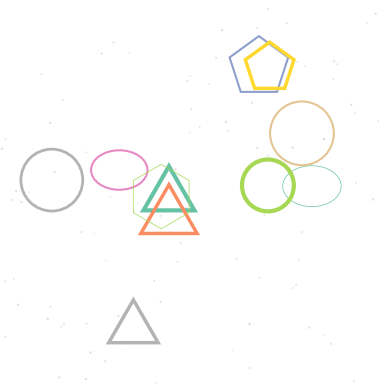[{"shape": "oval", "thickness": 0.5, "radius": 0.38, "center": [0.81, 0.516]}, {"shape": "triangle", "thickness": 3, "radius": 0.38, "center": [0.439, 0.492]}, {"shape": "triangle", "thickness": 2.5, "radius": 0.42, "center": [0.439, 0.436]}, {"shape": "pentagon", "thickness": 1.5, "radius": 0.4, "center": [0.672, 0.826]}, {"shape": "oval", "thickness": 1.5, "radius": 0.37, "center": [0.31, 0.558]}, {"shape": "circle", "thickness": 3, "radius": 0.34, "center": [0.696, 0.518]}, {"shape": "hexagon", "thickness": 0.5, "radius": 0.42, "center": [0.419, 0.49]}, {"shape": "pentagon", "thickness": 2.5, "radius": 0.33, "center": [0.7, 0.824]}, {"shape": "circle", "thickness": 1.5, "radius": 0.41, "center": [0.784, 0.654]}, {"shape": "circle", "thickness": 2, "radius": 0.4, "center": [0.135, 0.532]}, {"shape": "triangle", "thickness": 2.5, "radius": 0.37, "center": [0.346, 0.147]}]